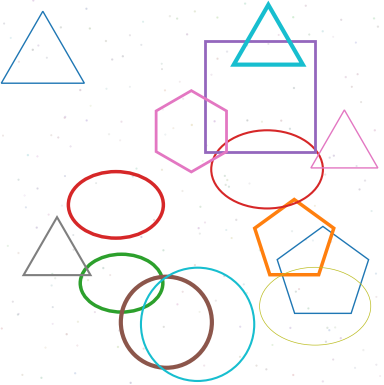[{"shape": "triangle", "thickness": 1, "radius": 0.62, "center": [0.111, 0.846]}, {"shape": "pentagon", "thickness": 1, "radius": 0.62, "center": [0.839, 0.287]}, {"shape": "pentagon", "thickness": 2.5, "radius": 0.54, "center": [0.764, 0.374]}, {"shape": "oval", "thickness": 2.5, "radius": 0.54, "center": [0.316, 0.265]}, {"shape": "oval", "thickness": 2.5, "radius": 0.62, "center": [0.301, 0.468]}, {"shape": "oval", "thickness": 1.5, "radius": 0.73, "center": [0.694, 0.56]}, {"shape": "square", "thickness": 2, "radius": 0.72, "center": [0.675, 0.749]}, {"shape": "circle", "thickness": 3, "radius": 0.59, "center": [0.432, 0.163]}, {"shape": "hexagon", "thickness": 2, "radius": 0.53, "center": [0.497, 0.659]}, {"shape": "triangle", "thickness": 1, "radius": 0.5, "center": [0.894, 0.614]}, {"shape": "triangle", "thickness": 1.5, "radius": 0.5, "center": [0.148, 0.336]}, {"shape": "oval", "thickness": 0.5, "radius": 0.72, "center": [0.819, 0.205]}, {"shape": "triangle", "thickness": 3, "radius": 0.52, "center": [0.697, 0.884]}, {"shape": "circle", "thickness": 1.5, "radius": 0.74, "center": [0.513, 0.158]}]